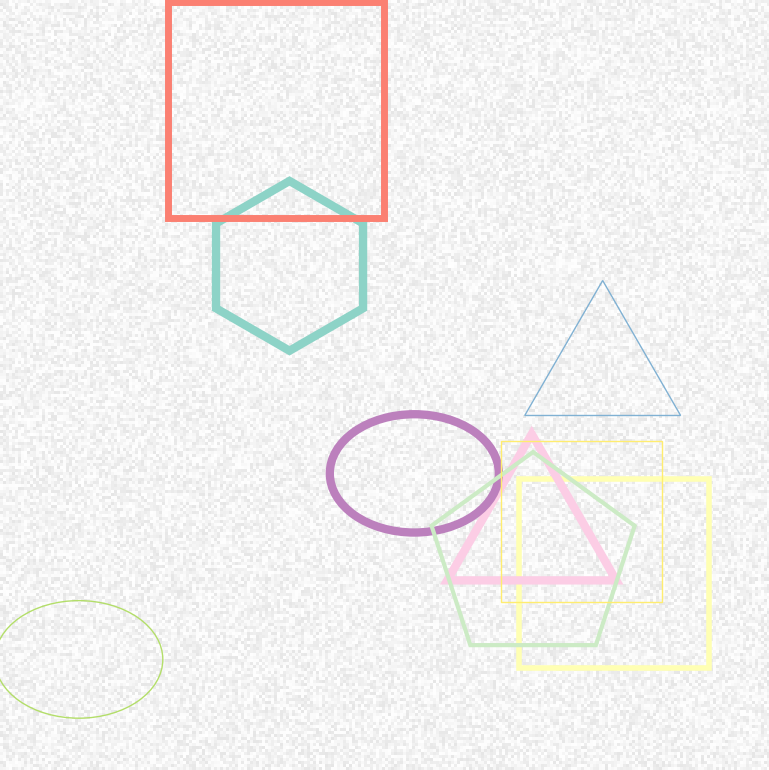[{"shape": "hexagon", "thickness": 3, "radius": 0.55, "center": [0.376, 0.655]}, {"shape": "square", "thickness": 2, "radius": 0.61, "center": [0.798, 0.255]}, {"shape": "square", "thickness": 2.5, "radius": 0.7, "center": [0.358, 0.857]}, {"shape": "triangle", "thickness": 0.5, "radius": 0.58, "center": [0.783, 0.519]}, {"shape": "oval", "thickness": 0.5, "radius": 0.55, "center": [0.102, 0.144]}, {"shape": "triangle", "thickness": 3, "radius": 0.63, "center": [0.691, 0.31]}, {"shape": "oval", "thickness": 3, "radius": 0.55, "center": [0.538, 0.385]}, {"shape": "pentagon", "thickness": 1.5, "radius": 0.69, "center": [0.692, 0.274]}, {"shape": "square", "thickness": 0.5, "radius": 0.52, "center": [0.755, 0.323]}]